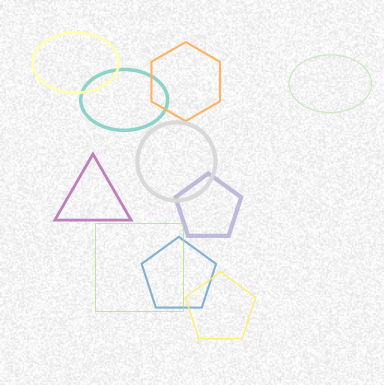[{"shape": "oval", "thickness": 2.5, "radius": 0.56, "center": [0.323, 0.741]}, {"shape": "oval", "thickness": 2, "radius": 0.56, "center": [0.197, 0.837]}, {"shape": "pentagon", "thickness": 3, "radius": 0.45, "center": [0.541, 0.46]}, {"shape": "pentagon", "thickness": 1.5, "radius": 0.51, "center": [0.465, 0.283]}, {"shape": "hexagon", "thickness": 1.5, "radius": 0.51, "center": [0.482, 0.788]}, {"shape": "square", "thickness": 0.5, "radius": 0.57, "center": [0.362, 0.306]}, {"shape": "circle", "thickness": 3, "radius": 0.51, "center": [0.458, 0.581]}, {"shape": "triangle", "thickness": 2, "radius": 0.57, "center": [0.241, 0.486]}, {"shape": "oval", "thickness": 1, "radius": 0.54, "center": [0.858, 0.783]}, {"shape": "pentagon", "thickness": 1, "radius": 0.48, "center": [0.573, 0.198]}]